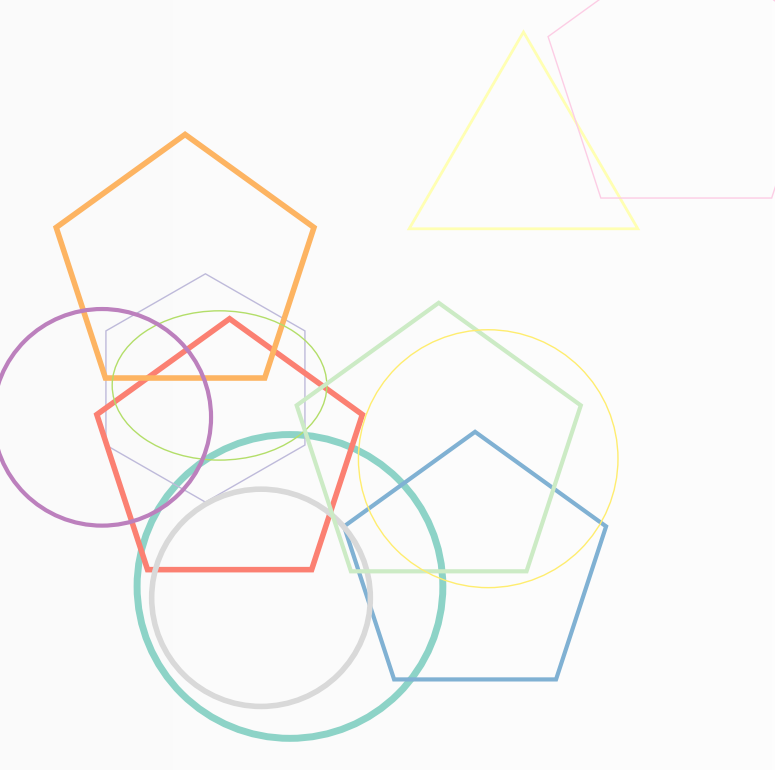[{"shape": "circle", "thickness": 2.5, "radius": 0.99, "center": [0.374, 0.238]}, {"shape": "triangle", "thickness": 1, "radius": 0.85, "center": [0.675, 0.788]}, {"shape": "hexagon", "thickness": 0.5, "radius": 0.74, "center": [0.265, 0.496]}, {"shape": "pentagon", "thickness": 2, "radius": 0.9, "center": [0.296, 0.406]}, {"shape": "pentagon", "thickness": 1.5, "radius": 0.89, "center": [0.613, 0.261]}, {"shape": "pentagon", "thickness": 2, "radius": 0.87, "center": [0.239, 0.651]}, {"shape": "oval", "thickness": 0.5, "radius": 0.69, "center": [0.283, 0.499]}, {"shape": "pentagon", "thickness": 0.5, "radius": 0.94, "center": [0.885, 0.895]}, {"shape": "circle", "thickness": 2, "radius": 0.71, "center": [0.337, 0.224]}, {"shape": "circle", "thickness": 1.5, "radius": 0.7, "center": [0.132, 0.458]}, {"shape": "pentagon", "thickness": 1.5, "radius": 0.96, "center": [0.566, 0.414]}, {"shape": "circle", "thickness": 0.5, "radius": 0.84, "center": [0.63, 0.404]}]